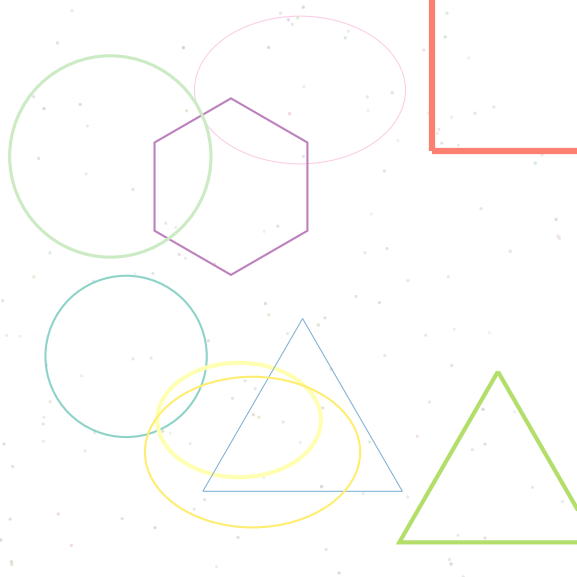[{"shape": "circle", "thickness": 1, "radius": 0.7, "center": [0.218, 0.382]}, {"shape": "oval", "thickness": 2, "radius": 0.71, "center": [0.414, 0.272]}, {"shape": "square", "thickness": 3, "radius": 0.67, "center": [0.882, 0.871]}, {"shape": "triangle", "thickness": 0.5, "radius": 1.0, "center": [0.524, 0.248]}, {"shape": "triangle", "thickness": 2, "radius": 0.99, "center": [0.862, 0.159]}, {"shape": "oval", "thickness": 0.5, "radius": 0.91, "center": [0.519, 0.843]}, {"shape": "hexagon", "thickness": 1, "radius": 0.76, "center": [0.4, 0.676]}, {"shape": "circle", "thickness": 1.5, "radius": 0.87, "center": [0.191, 0.728]}, {"shape": "oval", "thickness": 1, "radius": 0.93, "center": [0.437, 0.216]}]